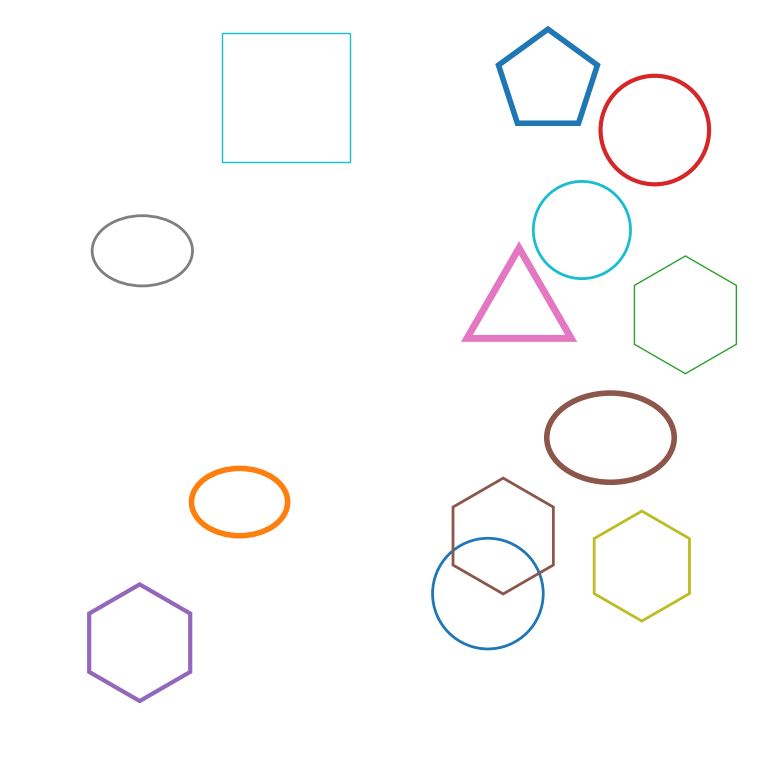[{"shape": "pentagon", "thickness": 2, "radius": 0.34, "center": [0.712, 0.895]}, {"shape": "circle", "thickness": 1, "radius": 0.36, "center": [0.634, 0.229]}, {"shape": "oval", "thickness": 2, "radius": 0.31, "center": [0.311, 0.348]}, {"shape": "hexagon", "thickness": 0.5, "radius": 0.38, "center": [0.89, 0.591]}, {"shape": "circle", "thickness": 1.5, "radius": 0.35, "center": [0.85, 0.831]}, {"shape": "hexagon", "thickness": 1.5, "radius": 0.38, "center": [0.181, 0.165]}, {"shape": "hexagon", "thickness": 1, "radius": 0.38, "center": [0.653, 0.304]}, {"shape": "oval", "thickness": 2, "radius": 0.41, "center": [0.793, 0.432]}, {"shape": "triangle", "thickness": 2.5, "radius": 0.39, "center": [0.674, 0.6]}, {"shape": "oval", "thickness": 1, "radius": 0.33, "center": [0.185, 0.674]}, {"shape": "hexagon", "thickness": 1, "radius": 0.36, "center": [0.834, 0.265]}, {"shape": "circle", "thickness": 1, "radius": 0.32, "center": [0.756, 0.701]}, {"shape": "square", "thickness": 0.5, "radius": 0.42, "center": [0.371, 0.874]}]